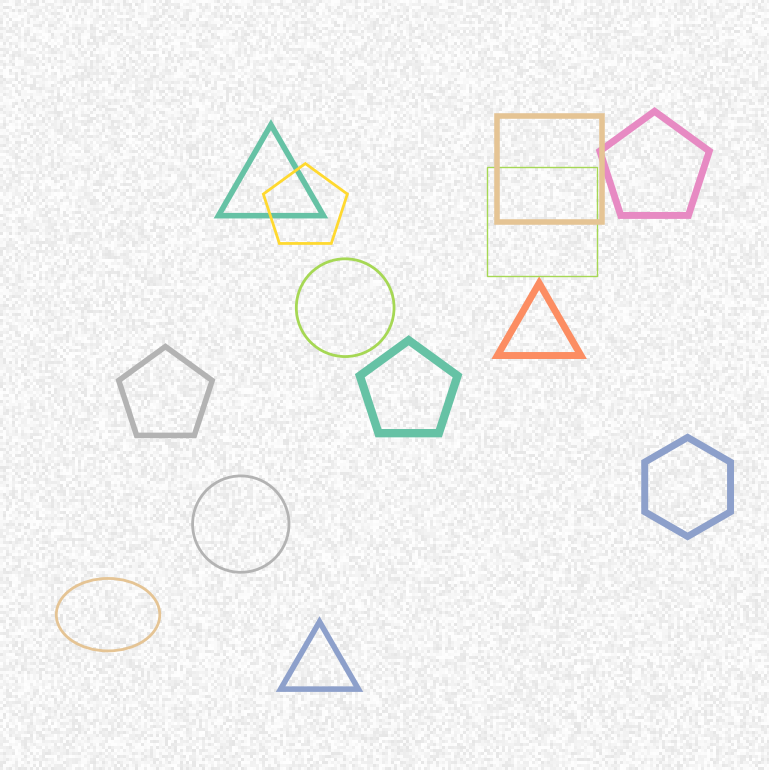[{"shape": "triangle", "thickness": 2, "radius": 0.39, "center": [0.352, 0.759]}, {"shape": "pentagon", "thickness": 3, "radius": 0.33, "center": [0.531, 0.491]}, {"shape": "triangle", "thickness": 2.5, "radius": 0.31, "center": [0.7, 0.57]}, {"shape": "hexagon", "thickness": 2.5, "radius": 0.32, "center": [0.893, 0.368]}, {"shape": "triangle", "thickness": 2, "radius": 0.29, "center": [0.415, 0.134]}, {"shape": "pentagon", "thickness": 2.5, "radius": 0.37, "center": [0.85, 0.781]}, {"shape": "square", "thickness": 0.5, "radius": 0.36, "center": [0.704, 0.712]}, {"shape": "circle", "thickness": 1, "radius": 0.32, "center": [0.448, 0.6]}, {"shape": "pentagon", "thickness": 1, "radius": 0.29, "center": [0.397, 0.73]}, {"shape": "oval", "thickness": 1, "radius": 0.34, "center": [0.14, 0.202]}, {"shape": "square", "thickness": 2, "radius": 0.34, "center": [0.713, 0.781]}, {"shape": "circle", "thickness": 1, "radius": 0.31, "center": [0.313, 0.319]}, {"shape": "pentagon", "thickness": 2, "radius": 0.32, "center": [0.215, 0.486]}]